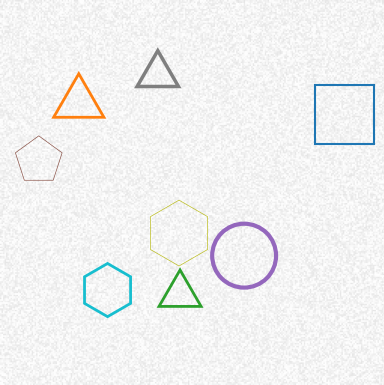[{"shape": "square", "thickness": 1.5, "radius": 0.38, "center": [0.895, 0.702]}, {"shape": "triangle", "thickness": 2, "radius": 0.38, "center": [0.205, 0.733]}, {"shape": "triangle", "thickness": 2, "radius": 0.32, "center": [0.468, 0.236]}, {"shape": "circle", "thickness": 3, "radius": 0.41, "center": [0.634, 0.336]}, {"shape": "pentagon", "thickness": 0.5, "radius": 0.32, "center": [0.101, 0.583]}, {"shape": "triangle", "thickness": 2.5, "radius": 0.31, "center": [0.41, 0.806]}, {"shape": "hexagon", "thickness": 0.5, "radius": 0.43, "center": [0.465, 0.395]}, {"shape": "hexagon", "thickness": 2, "radius": 0.35, "center": [0.279, 0.247]}]